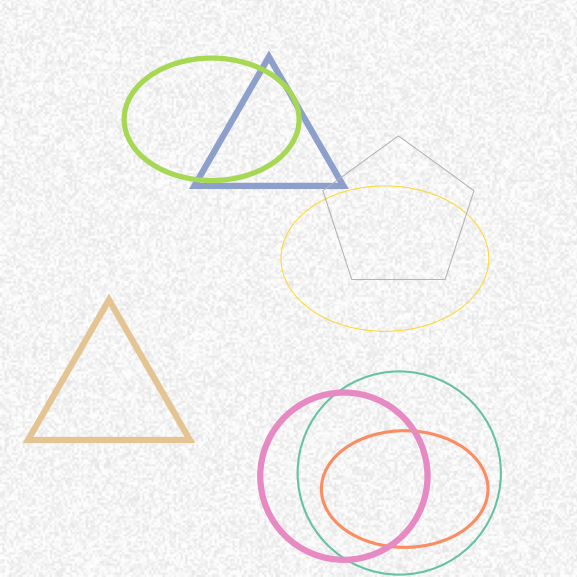[{"shape": "circle", "thickness": 1, "radius": 0.88, "center": [0.691, 0.18]}, {"shape": "oval", "thickness": 1.5, "radius": 0.72, "center": [0.701, 0.152]}, {"shape": "triangle", "thickness": 3, "radius": 0.74, "center": [0.466, 0.752]}, {"shape": "circle", "thickness": 3, "radius": 0.72, "center": [0.595, 0.175]}, {"shape": "oval", "thickness": 2.5, "radius": 0.76, "center": [0.366, 0.793]}, {"shape": "oval", "thickness": 0.5, "radius": 0.9, "center": [0.666, 0.551]}, {"shape": "triangle", "thickness": 3, "radius": 0.81, "center": [0.189, 0.318]}, {"shape": "pentagon", "thickness": 0.5, "radius": 0.69, "center": [0.69, 0.626]}]